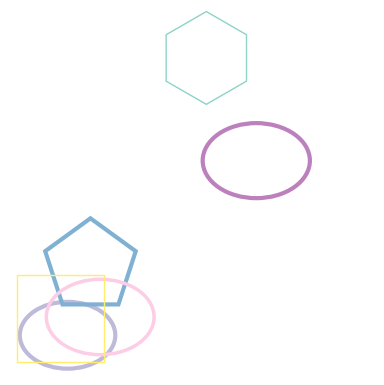[{"shape": "hexagon", "thickness": 1, "radius": 0.6, "center": [0.536, 0.85]}, {"shape": "oval", "thickness": 3, "radius": 0.62, "center": [0.175, 0.129]}, {"shape": "pentagon", "thickness": 3, "radius": 0.62, "center": [0.235, 0.309]}, {"shape": "oval", "thickness": 2.5, "radius": 0.7, "center": [0.26, 0.177]}, {"shape": "oval", "thickness": 3, "radius": 0.7, "center": [0.666, 0.583]}, {"shape": "square", "thickness": 1, "radius": 0.56, "center": [0.156, 0.174]}]